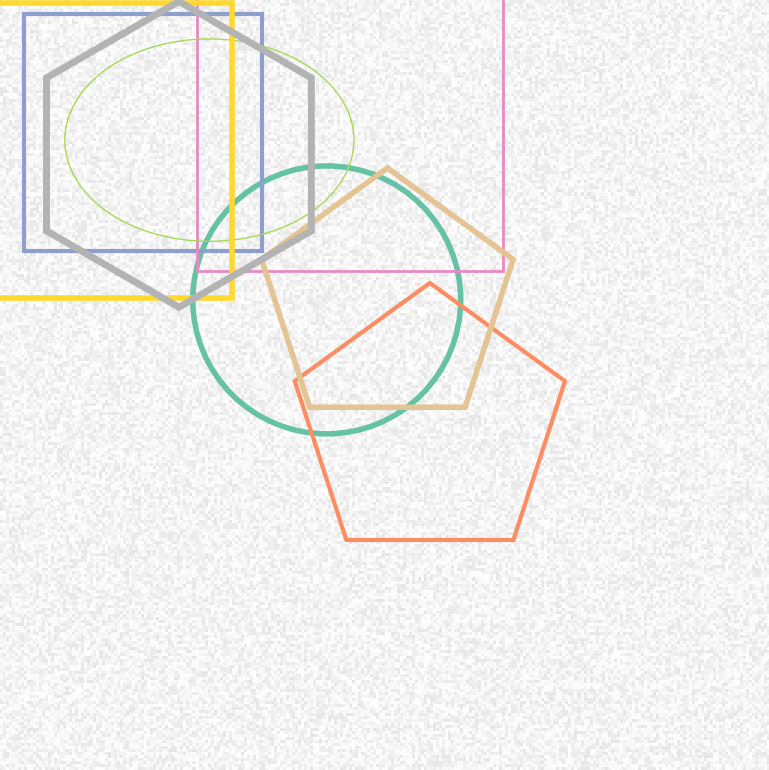[{"shape": "circle", "thickness": 2, "radius": 0.87, "center": [0.424, 0.611]}, {"shape": "pentagon", "thickness": 1.5, "radius": 0.92, "center": [0.558, 0.448]}, {"shape": "square", "thickness": 1.5, "radius": 0.77, "center": [0.186, 0.828]}, {"shape": "square", "thickness": 1, "radius": 0.99, "center": [0.455, 0.846]}, {"shape": "oval", "thickness": 0.5, "radius": 0.94, "center": [0.272, 0.818]}, {"shape": "square", "thickness": 2, "radius": 0.96, "center": [0.11, 0.804]}, {"shape": "pentagon", "thickness": 2, "radius": 0.86, "center": [0.503, 0.61]}, {"shape": "hexagon", "thickness": 2.5, "radius": 0.99, "center": [0.232, 0.8]}]